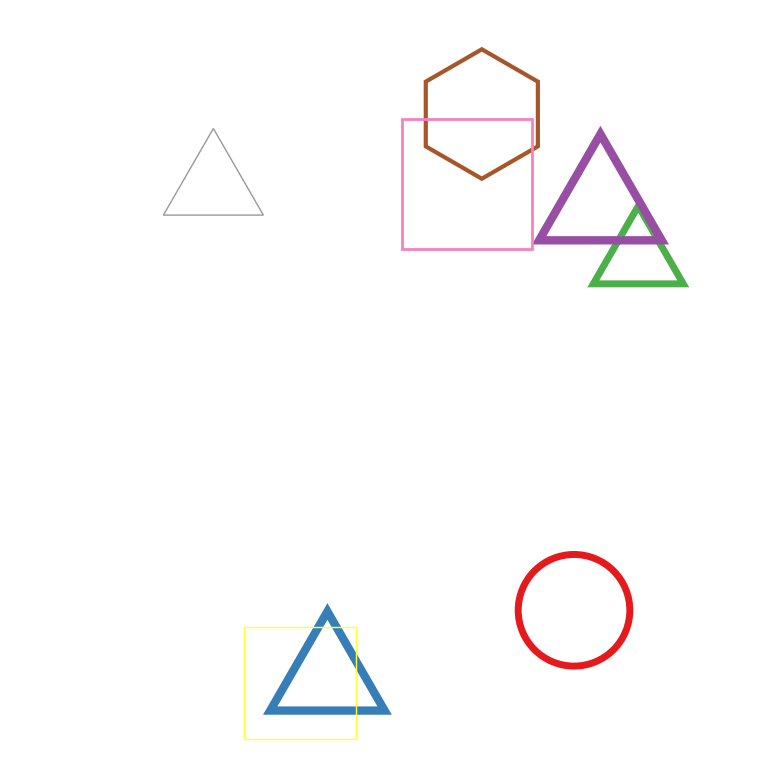[{"shape": "circle", "thickness": 2.5, "radius": 0.36, "center": [0.745, 0.207]}, {"shape": "triangle", "thickness": 3, "radius": 0.43, "center": [0.425, 0.12]}, {"shape": "triangle", "thickness": 2.5, "radius": 0.34, "center": [0.829, 0.665]}, {"shape": "triangle", "thickness": 3, "radius": 0.46, "center": [0.78, 0.734]}, {"shape": "square", "thickness": 0.5, "radius": 0.36, "center": [0.39, 0.112]}, {"shape": "hexagon", "thickness": 1.5, "radius": 0.42, "center": [0.626, 0.852]}, {"shape": "square", "thickness": 1, "radius": 0.42, "center": [0.607, 0.761]}, {"shape": "triangle", "thickness": 0.5, "radius": 0.37, "center": [0.277, 0.758]}]